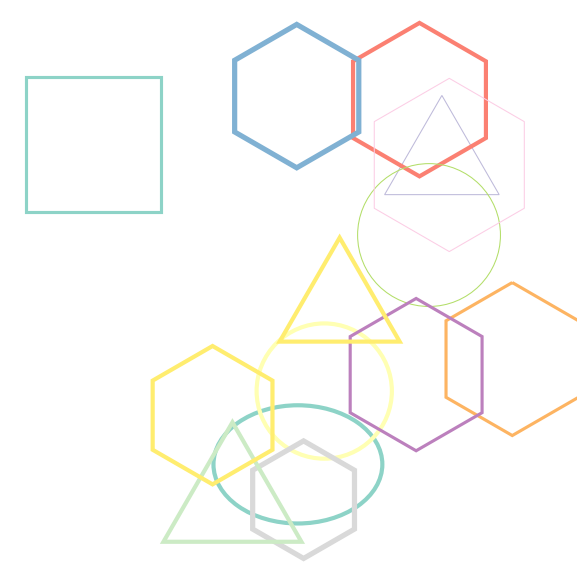[{"shape": "square", "thickness": 1.5, "radius": 0.59, "center": [0.162, 0.748]}, {"shape": "oval", "thickness": 2, "radius": 0.73, "center": [0.516, 0.195]}, {"shape": "circle", "thickness": 2, "radius": 0.59, "center": [0.561, 0.322]}, {"shape": "triangle", "thickness": 0.5, "radius": 0.57, "center": [0.765, 0.719]}, {"shape": "hexagon", "thickness": 2, "radius": 0.66, "center": [0.726, 0.827]}, {"shape": "hexagon", "thickness": 2.5, "radius": 0.62, "center": [0.514, 0.833]}, {"shape": "hexagon", "thickness": 1.5, "radius": 0.66, "center": [0.887, 0.377]}, {"shape": "circle", "thickness": 0.5, "radius": 0.62, "center": [0.743, 0.592]}, {"shape": "hexagon", "thickness": 0.5, "radius": 0.75, "center": [0.778, 0.714]}, {"shape": "hexagon", "thickness": 2.5, "radius": 0.51, "center": [0.526, 0.134]}, {"shape": "hexagon", "thickness": 1.5, "radius": 0.66, "center": [0.721, 0.35]}, {"shape": "triangle", "thickness": 2, "radius": 0.69, "center": [0.403, 0.13]}, {"shape": "hexagon", "thickness": 2, "radius": 0.6, "center": [0.368, 0.28]}, {"shape": "triangle", "thickness": 2, "radius": 0.6, "center": [0.588, 0.468]}]